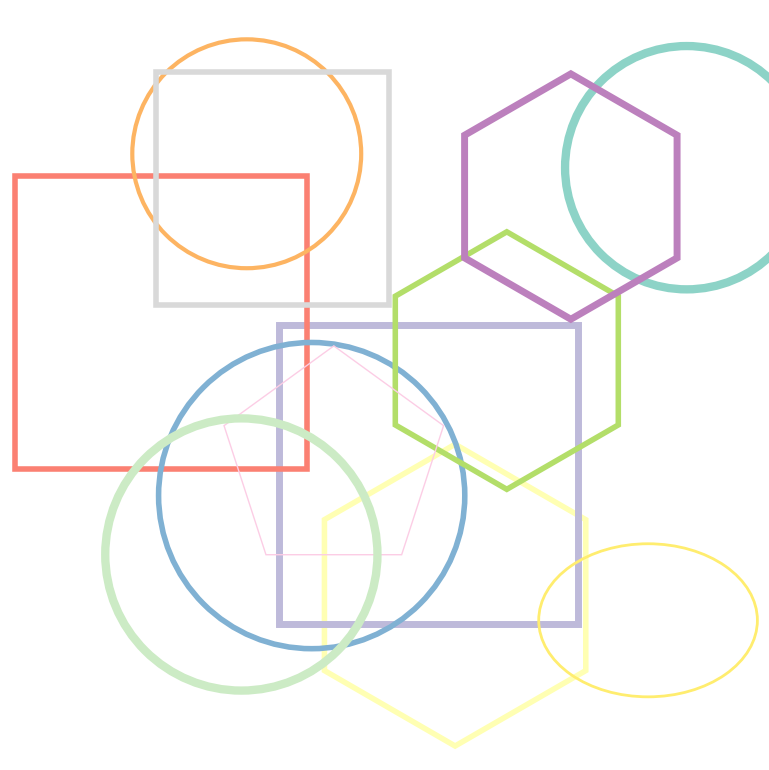[{"shape": "circle", "thickness": 3, "radius": 0.79, "center": [0.892, 0.782]}, {"shape": "hexagon", "thickness": 2, "radius": 0.98, "center": [0.591, 0.227]}, {"shape": "square", "thickness": 2.5, "radius": 0.97, "center": [0.557, 0.383]}, {"shape": "square", "thickness": 2, "radius": 0.95, "center": [0.209, 0.581]}, {"shape": "circle", "thickness": 2, "radius": 0.99, "center": [0.405, 0.356]}, {"shape": "circle", "thickness": 1.5, "radius": 0.74, "center": [0.32, 0.8]}, {"shape": "hexagon", "thickness": 2, "radius": 0.84, "center": [0.658, 0.532]}, {"shape": "pentagon", "thickness": 0.5, "radius": 0.75, "center": [0.434, 0.401]}, {"shape": "square", "thickness": 2, "radius": 0.76, "center": [0.354, 0.755]}, {"shape": "hexagon", "thickness": 2.5, "radius": 0.8, "center": [0.741, 0.745]}, {"shape": "circle", "thickness": 3, "radius": 0.88, "center": [0.313, 0.28]}, {"shape": "oval", "thickness": 1, "radius": 0.71, "center": [0.842, 0.194]}]